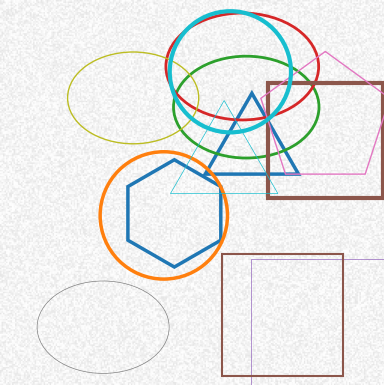[{"shape": "hexagon", "thickness": 2.5, "radius": 0.7, "center": [0.453, 0.446]}, {"shape": "triangle", "thickness": 2.5, "radius": 0.7, "center": [0.654, 0.618]}, {"shape": "circle", "thickness": 2.5, "radius": 0.83, "center": [0.426, 0.44]}, {"shape": "oval", "thickness": 2, "radius": 0.94, "center": [0.64, 0.722]}, {"shape": "oval", "thickness": 2, "radius": 0.99, "center": [0.629, 0.827]}, {"shape": "square", "thickness": 0.5, "radius": 0.89, "center": [0.829, 0.149]}, {"shape": "square", "thickness": 3, "radius": 0.75, "center": [0.845, 0.635]}, {"shape": "square", "thickness": 1.5, "radius": 0.79, "center": [0.734, 0.182]}, {"shape": "pentagon", "thickness": 1, "radius": 0.88, "center": [0.845, 0.69]}, {"shape": "oval", "thickness": 0.5, "radius": 0.86, "center": [0.268, 0.15]}, {"shape": "oval", "thickness": 1, "radius": 0.85, "center": [0.346, 0.746]}, {"shape": "circle", "thickness": 3, "radius": 0.79, "center": [0.598, 0.814]}, {"shape": "triangle", "thickness": 0.5, "radius": 0.81, "center": [0.582, 0.578]}]